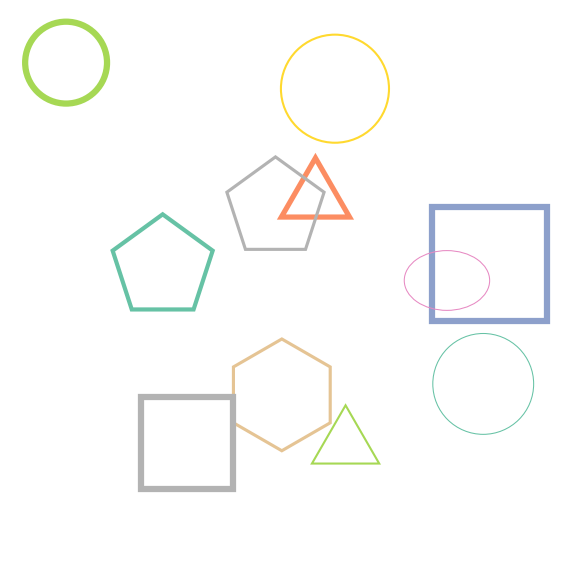[{"shape": "circle", "thickness": 0.5, "radius": 0.44, "center": [0.837, 0.334]}, {"shape": "pentagon", "thickness": 2, "radius": 0.46, "center": [0.282, 0.537]}, {"shape": "triangle", "thickness": 2.5, "radius": 0.34, "center": [0.546, 0.657]}, {"shape": "square", "thickness": 3, "radius": 0.5, "center": [0.848, 0.542]}, {"shape": "oval", "thickness": 0.5, "radius": 0.37, "center": [0.774, 0.513]}, {"shape": "triangle", "thickness": 1, "radius": 0.34, "center": [0.598, 0.23]}, {"shape": "circle", "thickness": 3, "radius": 0.35, "center": [0.114, 0.891]}, {"shape": "circle", "thickness": 1, "radius": 0.47, "center": [0.58, 0.846]}, {"shape": "hexagon", "thickness": 1.5, "radius": 0.48, "center": [0.488, 0.315]}, {"shape": "square", "thickness": 3, "radius": 0.4, "center": [0.324, 0.232]}, {"shape": "pentagon", "thickness": 1.5, "radius": 0.44, "center": [0.477, 0.639]}]